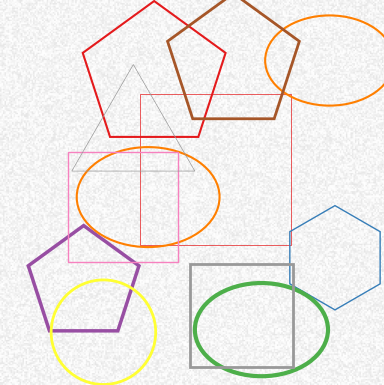[{"shape": "pentagon", "thickness": 1.5, "radius": 0.98, "center": [0.4, 0.802]}, {"shape": "square", "thickness": 0.5, "radius": 0.98, "center": [0.561, 0.559]}, {"shape": "hexagon", "thickness": 1, "radius": 0.68, "center": [0.87, 0.331]}, {"shape": "oval", "thickness": 3, "radius": 0.86, "center": [0.679, 0.144]}, {"shape": "pentagon", "thickness": 2.5, "radius": 0.76, "center": [0.217, 0.263]}, {"shape": "oval", "thickness": 1.5, "radius": 0.93, "center": [0.385, 0.488]}, {"shape": "oval", "thickness": 1.5, "radius": 0.84, "center": [0.856, 0.843]}, {"shape": "circle", "thickness": 2, "radius": 0.68, "center": [0.269, 0.137]}, {"shape": "pentagon", "thickness": 2, "radius": 0.9, "center": [0.606, 0.837]}, {"shape": "square", "thickness": 1, "radius": 0.72, "center": [0.319, 0.462]}, {"shape": "triangle", "thickness": 0.5, "radius": 0.92, "center": [0.346, 0.648]}, {"shape": "square", "thickness": 2, "radius": 0.67, "center": [0.628, 0.18]}]